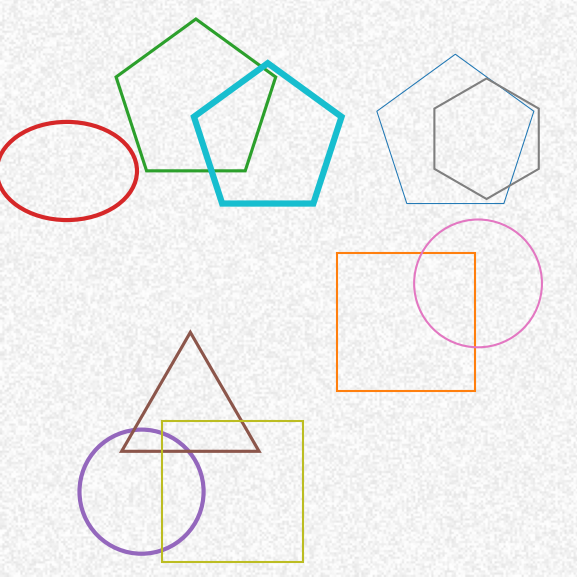[{"shape": "pentagon", "thickness": 0.5, "radius": 0.71, "center": [0.788, 0.762]}, {"shape": "square", "thickness": 1, "radius": 0.6, "center": [0.704, 0.441]}, {"shape": "pentagon", "thickness": 1.5, "radius": 0.73, "center": [0.339, 0.821]}, {"shape": "oval", "thickness": 2, "radius": 0.61, "center": [0.116, 0.703]}, {"shape": "circle", "thickness": 2, "radius": 0.54, "center": [0.245, 0.148]}, {"shape": "triangle", "thickness": 1.5, "radius": 0.69, "center": [0.33, 0.286]}, {"shape": "circle", "thickness": 1, "radius": 0.55, "center": [0.828, 0.508]}, {"shape": "hexagon", "thickness": 1, "radius": 0.52, "center": [0.843, 0.759]}, {"shape": "square", "thickness": 1, "radius": 0.61, "center": [0.403, 0.149]}, {"shape": "pentagon", "thickness": 3, "radius": 0.67, "center": [0.464, 0.755]}]